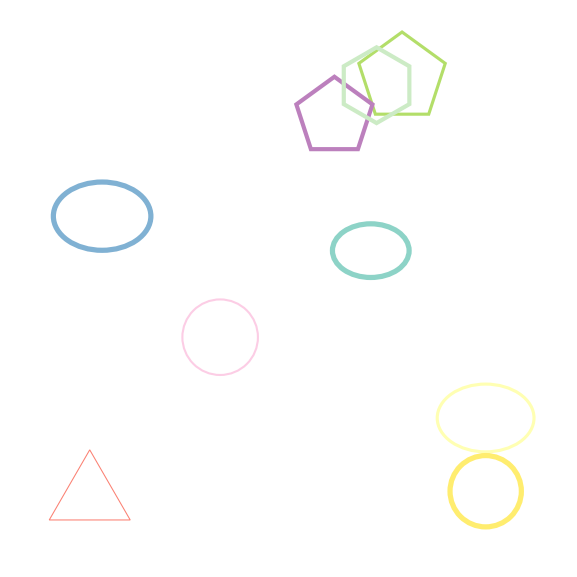[{"shape": "oval", "thickness": 2.5, "radius": 0.33, "center": [0.642, 0.565]}, {"shape": "oval", "thickness": 1.5, "radius": 0.42, "center": [0.841, 0.275]}, {"shape": "triangle", "thickness": 0.5, "radius": 0.4, "center": [0.155, 0.139]}, {"shape": "oval", "thickness": 2.5, "radius": 0.42, "center": [0.177, 0.625]}, {"shape": "pentagon", "thickness": 1.5, "radius": 0.39, "center": [0.696, 0.865]}, {"shape": "circle", "thickness": 1, "radius": 0.33, "center": [0.381, 0.415]}, {"shape": "pentagon", "thickness": 2, "radius": 0.35, "center": [0.579, 0.797]}, {"shape": "hexagon", "thickness": 2, "radius": 0.33, "center": [0.652, 0.852]}, {"shape": "circle", "thickness": 2.5, "radius": 0.31, "center": [0.841, 0.149]}]